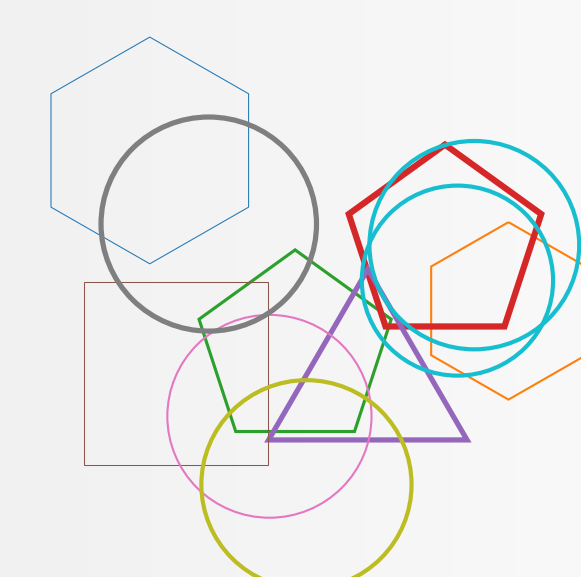[{"shape": "hexagon", "thickness": 0.5, "radius": 0.98, "center": [0.258, 0.739]}, {"shape": "hexagon", "thickness": 1, "radius": 0.77, "center": [0.875, 0.461]}, {"shape": "pentagon", "thickness": 1.5, "radius": 0.87, "center": [0.508, 0.393]}, {"shape": "pentagon", "thickness": 3, "radius": 0.87, "center": [0.766, 0.575]}, {"shape": "triangle", "thickness": 2.5, "radius": 0.99, "center": [0.633, 0.336]}, {"shape": "square", "thickness": 0.5, "radius": 0.79, "center": [0.303, 0.352]}, {"shape": "circle", "thickness": 1, "radius": 0.88, "center": [0.464, 0.278]}, {"shape": "circle", "thickness": 2.5, "radius": 0.93, "center": [0.359, 0.611]}, {"shape": "circle", "thickness": 2, "radius": 0.9, "center": [0.527, 0.16]}, {"shape": "circle", "thickness": 2, "radius": 0.9, "center": [0.816, 0.575]}, {"shape": "circle", "thickness": 2, "radius": 0.82, "center": [0.787, 0.513]}]